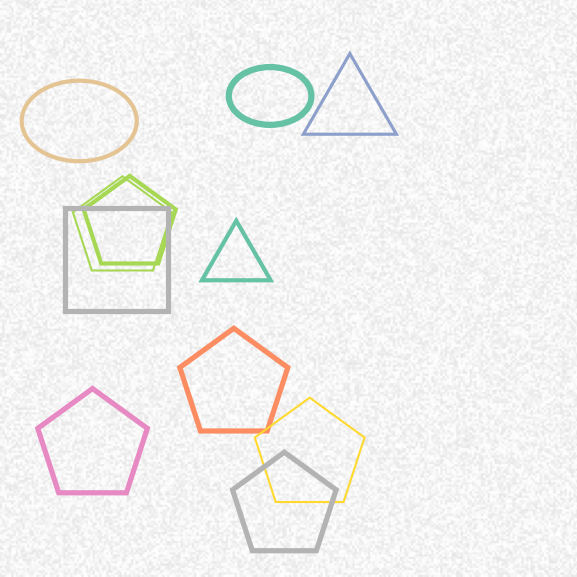[{"shape": "triangle", "thickness": 2, "radius": 0.34, "center": [0.409, 0.548]}, {"shape": "oval", "thickness": 3, "radius": 0.36, "center": [0.468, 0.833]}, {"shape": "pentagon", "thickness": 2.5, "radius": 0.49, "center": [0.405, 0.332]}, {"shape": "triangle", "thickness": 1.5, "radius": 0.47, "center": [0.606, 0.813]}, {"shape": "pentagon", "thickness": 2.5, "radius": 0.5, "center": [0.16, 0.227]}, {"shape": "pentagon", "thickness": 2, "radius": 0.42, "center": [0.225, 0.611]}, {"shape": "pentagon", "thickness": 1, "radius": 0.45, "center": [0.212, 0.604]}, {"shape": "pentagon", "thickness": 1, "radius": 0.5, "center": [0.536, 0.211]}, {"shape": "oval", "thickness": 2, "radius": 0.5, "center": [0.137, 0.79]}, {"shape": "pentagon", "thickness": 2.5, "radius": 0.47, "center": [0.492, 0.122]}, {"shape": "square", "thickness": 2.5, "radius": 0.45, "center": [0.202, 0.55]}]